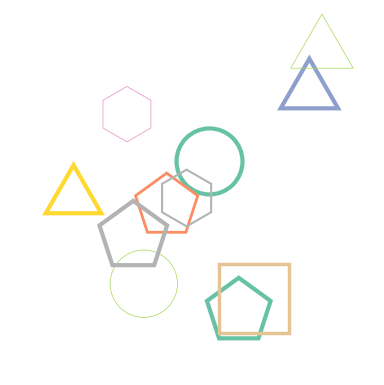[{"shape": "pentagon", "thickness": 3, "radius": 0.43, "center": [0.62, 0.192]}, {"shape": "circle", "thickness": 3, "radius": 0.43, "center": [0.544, 0.581]}, {"shape": "pentagon", "thickness": 2, "radius": 0.42, "center": [0.433, 0.465]}, {"shape": "triangle", "thickness": 3, "radius": 0.43, "center": [0.804, 0.762]}, {"shape": "hexagon", "thickness": 0.5, "radius": 0.36, "center": [0.33, 0.704]}, {"shape": "circle", "thickness": 0.5, "radius": 0.44, "center": [0.373, 0.263]}, {"shape": "triangle", "thickness": 0.5, "radius": 0.47, "center": [0.836, 0.87]}, {"shape": "triangle", "thickness": 3, "radius": 0.42, "center": [0.191, 0.488]}, {"shape": "square", "thickness": 2.5, "radius": 0.45, "center": [0.66, 0.225]}, {"shape": "hexagon", "thickness": 1.5, "radius": 0.37, "center": [0.485, 0.486]}, {"shape": "pentagon", "thickness": 3, "radius": 0.46, "center": [0.346, 0.386]}]